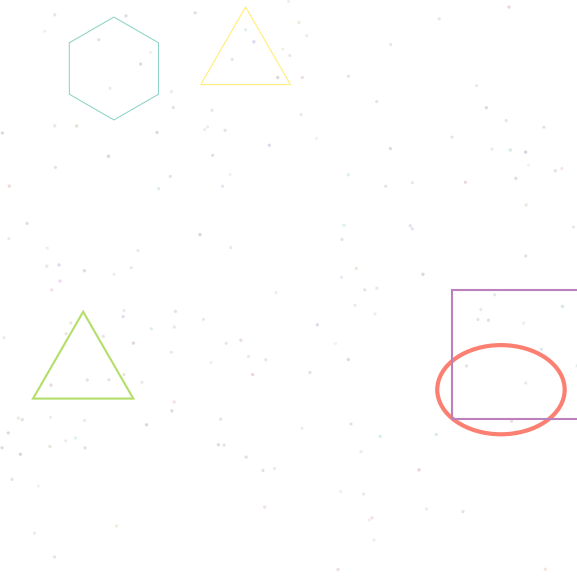[{"shape": "hexagon", "thickness": 0.5, "radius": 0.45, "center": [0.197, 0.881]}, {"shape": "oval", "thickness": 2, "radius": 0.55, "center": [0.867, 0.324]}, {"shape": "triangle", "thickness": 1, "radius": 0.5, "center": [0.144, 0.359]}, {"shape": "square", "thickness": 1, "radius": 0.56, "center": [0.895, 0.385]}, {"shape": "triangle", "thickness": 0.5, "radius": 0.45, "center": [0.425, 0.897]}]